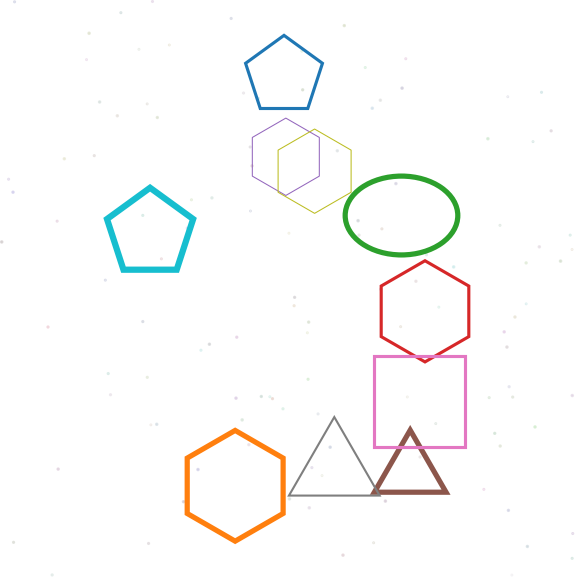[{"shape": "pentagon", "thickness": 1.5, "radius": 0.35, "center": [0.492, 0.868]}, {"shape": "hexagon", "thickness": 2.5, "radius": 0.48, "center": [0.407, 0.158]}, {"shape": "oval", "thickness": 2.5, "radius": 0.49, "center": [0.695, 0.626]}, {"shape": "hexagon", "thickness": 1.5, "radius": 0.44, "center": [0.736, 0.46]}, {"shape": "hexagon", "thickness": 0.5, "radius": 0.33, "center": [0.495, 0.728]}, {"shape": "triangle", "thickness": 2.5, "radius": 0.36, "center": [0.71, 0.183]}, {"shape": "square", "thickness": 1.5, "radius": 0.39, "center": [0.726, 0.303]}, {"shape": "triangle", "thickness": 1, "radius": 0.45, "center": [0.579, 0.186]}, {"shape": "hexagon", "thickness": 0.5, "radius": 0.36, "center": [0.545, 0.703]}, {"shape": "pentagon", "thickness": 3, "radius": 0.39, "center": [0.26, 0.596]}]